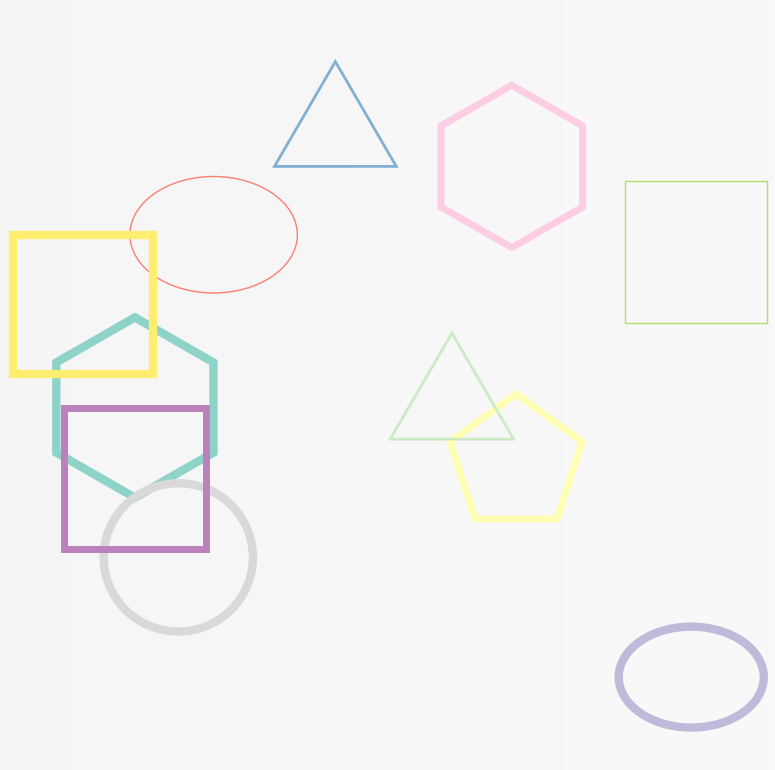[{"shape": "hexagon", "thickness": 3, "radius": 0.59, "center": [0.174, 0.471]}, {"shape": "pentagon", "thickness": 2.5, "radius": 0.45, "center": [0.666, 0.399]}, {"shape": "oval", "thickness": 3, "radius": 0.47, "center": [0.892, 0.121]}, {"shape": "oval", "thickness": 0.5, "radius": 0.54, "center": [0.276, 0.695]}, {"shape": "triangle", "thickness": 1, "radius": 0.45, "center": [0.433, 0.829]}, {"shape": "square", "thickness": 0.5, "radius": 0.46, "center": [0.898, 0.673]}, {"shape": "hexagon", "thickness": 2.5, "radius": 0.53, "center": [0.66, 0.784]}, {"shape": "circle", "thickness": 3, "radius": 0.48, "center": [0.23, 0.276]}, {"shape": "square", "thickness": 2.5, "radius": 0.46, "center": [0.175, 0.379]}, {"shape": "triangle", "thickness": 1, "radius": 0.46, "center": [0.583, 0.476]}, {"shape": "square", "thickness": 3, "radius": 0.45, "center": [0.107, 0.605]}]